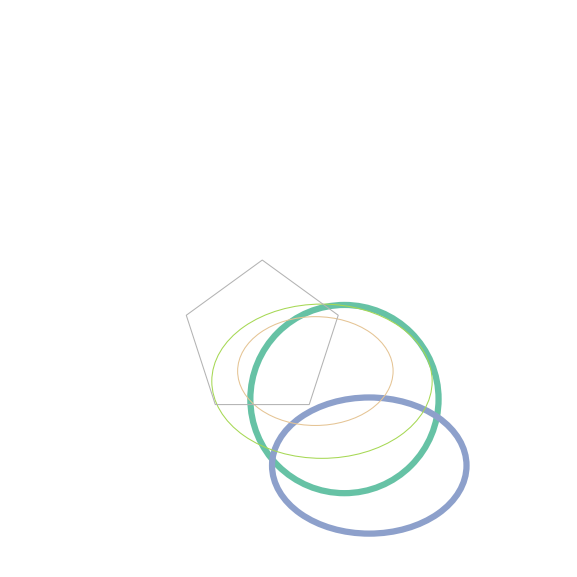[{"shape": "circle", "thickness": 3, "radius": 0.81, "center": [0.596, 0.308]}, {"shape": "oval", "thickness": 3, "radius": 0.84, "center": [0.639, 0.193]}, {"shape": "oval", "thickness": 0.5, "radius": 0.95, "center": [0.558, 0.339]}, {"shape": "oval", "thickness": 0.5, "radius": 0.67, "center": [0.546, 0.357]}, {"shape": "pentagon", "thickness": 0.5, "radius": 0.69, "center": [0.454, 0.41]}]